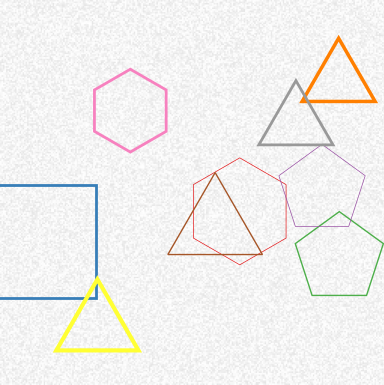[{"shape": "hexagon", "thickness": 0.5, "radius": 0.69, "center": [0.623, 0.451]}, {"shape": "square", "thickness": 2, "radius": 0.73, "center": [0.104, 0.373]}, {"shape": "pentagon", "thickness": 1, "radius": 0.6, "center": [0.881, 0.33]}, {"shape": "pentagon", "thickness": 0.5, "radius": 0.59, "center": [0.836, 0.507]}, {"shape": "triangle", "thickness": 2.5, "radius": 0.55, "center": [0.88, 0.791]}, {"shape": "triangle", "thickness": 3, "radius": 0.62, "center": [0.253, 0.151]}, {"shape": "triangle", "thickness": 1, "radius": 0.71, "center": [0.559, 0.41]}, {"shape": "hexagon", "thickness": 2, "radius": 0.54, "center": [0.338, 0.713]}, {"shape": "triangle", "thickness": 2, "radius": 0.56, "center": [0.769, 0.679]}]